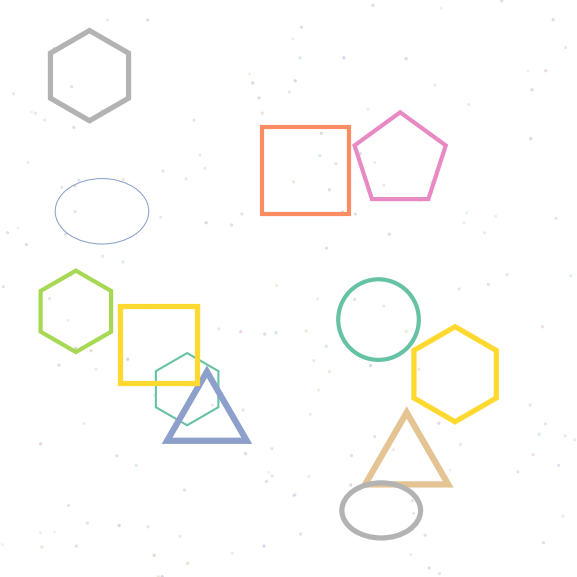[{"shape": "hexagon", "thickness": 1, "radius": 0.31, "center": [0.324, 0.325]}, {"shape": "circle", "thickness": 2, "radius": 0.35, "center": [0.655, 0.446]}, {"shape": "square", "thickness": 2, "radius": 0.37, "center": [0.529, 0.704]}, {"shape": "oval", "thickness": 0.5, "radius": 0.4, "center": [0.177, 0.633]}, {"shape": "triangle", "thickness": 3, "radius": 0.4, "center": [0.358, 0.276]}, {"shape": "pentagon", "thickness": 2, "radius": 0.42, "center": [0.693, 0.722]}, {"shape": "hexagon", "thickness": 2, "radius": 0.35, "center": [0.131, 0.46]}, {"shape": "hexagon", "thickness": 2.5, "radius": 0.41, "center": [0.788, 0.351]}, {"shape": "square", "thickness": 2.5, "radius": 0.33, "center": [0.275, 0.403]}, {"shape": "triangle", "thickness": 3, "radius": 0.42, "center": [0.704, 0.202]}, {"shape": "oval", "thickness": 2.5, "radius": 0.34, "center": [0.66, 0.115]}, {"shape": "hexagon", "thickness": 2.5, "radius": 0.39, "center": [0.155, 0.868]}]